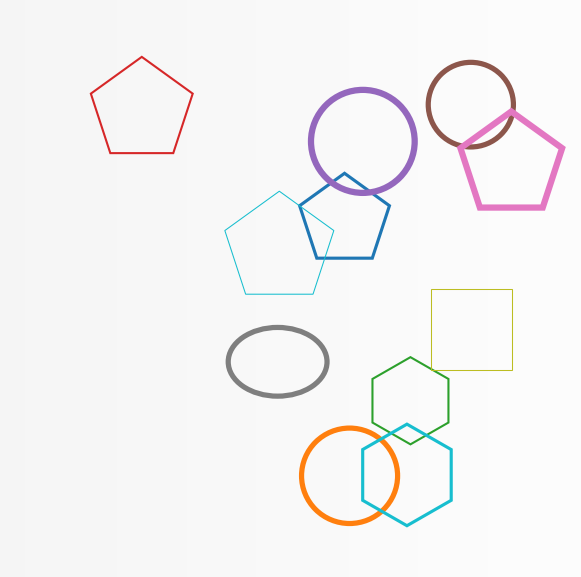[{"shape": "pentagon", "thickness": 1.5, "radius": 0.41, "center": [0.593, 0.618]}, {"shape": "circle", "thickness": 2.5, "radius": 0.41, "center": [0.601, 0.175]}, {"shape": "hexagon", "thickness": 1, "radius": 0.38, "center": [0.706, 0.305]}, {"shape": "pentagon", "thickness": 1, "radius": 0.46, "center": [0.244, 0.809]}, {"shape": "circle", "thickness": 3, "radius": 0.45, "center": [0.624, 0.754]}, {"shape": "circle", "thickness": 2.5, "radius": 0.37, "center": [0.81, 0.818]}, {"shape": "pentagon", "thickness": 3, "radius": 0.46, "center": [0.88, 0.714]}, {"shape": "oval", "thickness": 2.5, "radius": 0.43, "center": [0.478, 0.373]}, {"shape": "square", "thickness": 0.5, "radius": 0.35, "center": [0.811, 0.429]}, {"shape": "pentagon", "thickness": 0.5, "radius": 0.49, "center": [0.481, 0.569]}, {"shape": "hexagon", "thickness": 1.5, "radius": 0.44, "center": [0.7, 0.177]}]